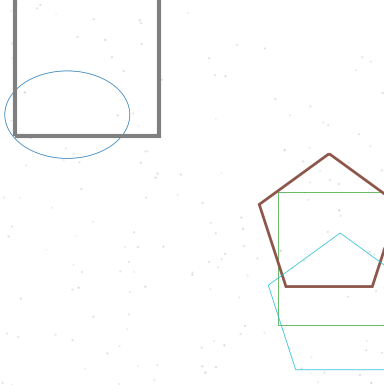[{"shape": "oval", "thickness": 0.5, "radius": 0.81, "center": [0.175, 0.702]}, {"shape": "square", "thickness": 0.5, "radius": 0.86, "center": [0.894, 0.329]}, {"shape": "pentagon", "thickness": 2, "radius": 0.95, "center": [0.855, 0.41]}, {"shape": "square", "thickness": 3, "radius": 0.94, "center": [0.227, 0.834]}, {"shape": "pentagon", "thickness": 0.5, "radius": 0.98, "center": [0.884, 0.198]}]